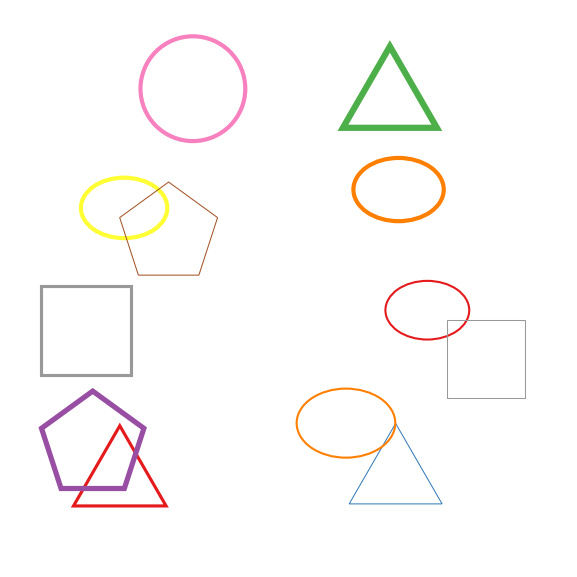[{"shape": "triangle", "thickness": 1.5, "radius": 0.46, "center": [0.207, 0.169]}, {"shape": "oval", "thickness": 1, "radius": 0.36, "center": [0.74, 0.462]}, {"shape": "triangle", "thickness": 0.5, "radius": 0.46, "center": [0.685, 0.173]}, {"shape": "triangle", "thickness": 3, "radius": 0.47, "center": [0.675, 0.825]}, {"shape": "pentagon", "thickness": 2.5, "radius": 0.47, "center": [0.161, 0.229]}, {"shape": "oval", "thickness": 1, "radius": 0.43, "center": [0.599, 0.266]}, {"shape": "oval", "thickness": 2, "radius": 0.39, "center": [0.69, 0.671]}, {"shape": "oval", "thickness": 2, "radius": 0.37, "center": [0.215, 0.639]}, {"shape": "pentagon", "thickness": 0.5, "radius": 0.45, "center": [0.292, 0.595]}, {"shape": "circle", "thickness": 2, "radius": 0.45, "center": [0.334, 0.846]}, {"shape": "square", "thickness": 0.5, "radius": 0.34, "center": [0.842, 0.378]}, {"shape": "square", "thickness": 1.5, "radius": 0.39, "center": [0.149, 0.427]}]